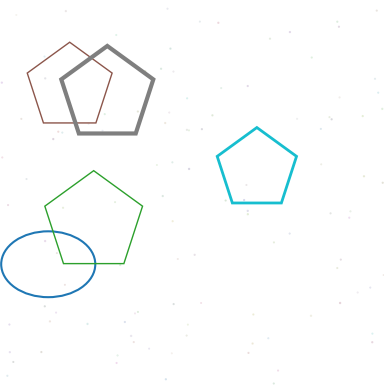[{"shape": "oval", "thickness": 1.5, "radius": 0.61, "center": [0.125, 0.314]}, {"shape": "pentagon", "thickness": 1, "radius": 0.67, "center": [0.243, 0.423]}, {"shape": "pentagon", "thickness": 1, "radius": 0.58, "center": [0.181, 0.774]}, {"shape": "pentagon", "thickness": 3, "radius": 0.63, "center": [0.279, 0.755]}, {"shape": "pentagon", "thickness": 2, "radius": 0.54, "center": [0.667, 0.56]}]